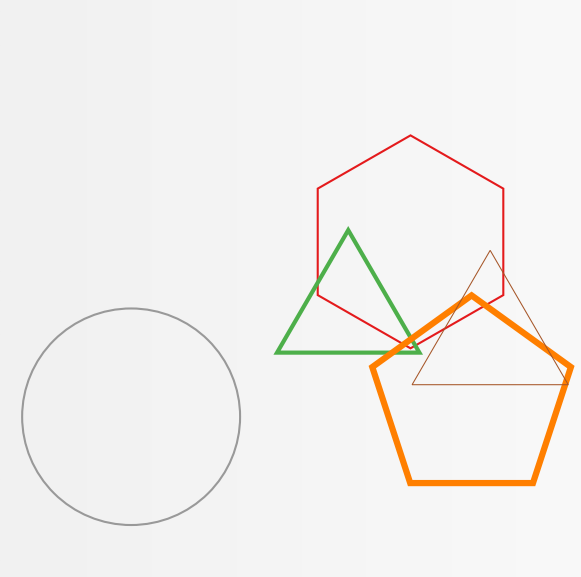[{"shape": "hexagon", "thickness": 1, "radius": 0.92, "center": [0.706, 0.58]}, {"shape": "triangle", "thickness": 2, "radius": 0.71, "center": [0.599, 0.459]}, {"shape": "pentagon", "thickness": 3, "radius": 0.9, "center": [0.811, 0.308]}, {"shape": "triangle", "thickness": 0.5, "radius": 0.78, "center": [0.843, 0.411]}, {"shape": "circle", "thickness": 1, "radius": 0.94, "center": [0.226, 0.277]}]